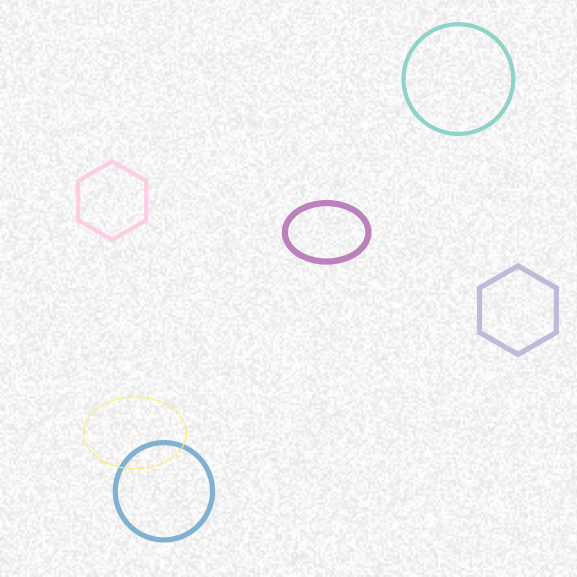[{"shape": "circle", "thickness": 2, "radius": 0.47, "center": [0.794, 0.862]}, {"shape": "hexagon", "thickness": 2.5, "radius": 0.38, "center": [0.897, 0.462]}, {"shape": "circle", "thickness": 2.5, "radius": 0.42, "center": [0.284, 0.148]}, {"shape": "hexagon", "thickness": 2, "radius": 0.34, "center": [0.194, 0.652]}, {"shape": "oval", "thickness": 3, "radius": 0.36, "center": [0.566, 0.597]}, {"shape": "oval", "thickness": 0.5, "radius": 0.45, "center": [0.234, 0.249]}]